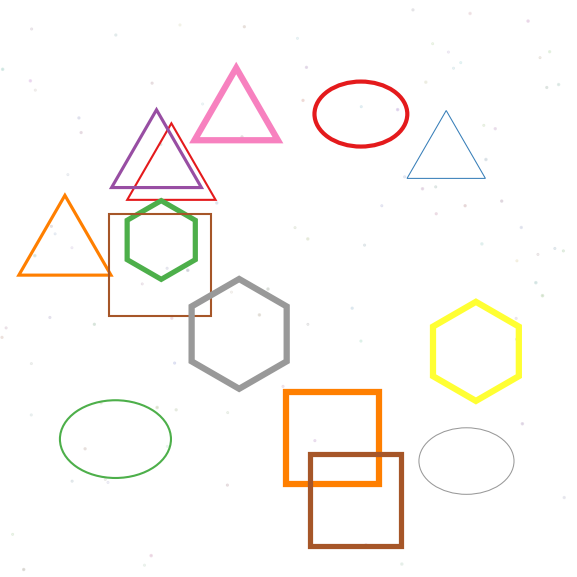[{"shape": "triangle", "thickness": 1, "radius": 0.44, "center": [0.297, 0.697]}, {"shape": "oval", "thickness": 2, "radius": 0.4, "center": [0.625, 0.802]}, {"shape": "triangle", "thickness": 0.5, "radius": 0.39, "center": [0.773, 0.729]}, {"shape": "hexagon", "thickness": 2.5, "radius": 0.34, "center": [0.279, 0.584]}, {"shape": "oval", "thickness": 1, "radius": 0.48, "center": [0.2, 0.239]}, {"shape": "triangle", "thickness": 1.5, "radius": 0.45, "center": [0.271, 0.719]}, {"shape": "triangle", "thickness": 1.5, "radius": 0.46, "center": [0.112, 0.569]}, {"shape": "square", "thickness": 3, "radius": 0.4, "center": [0.576, 0.241]}, {"shape": "hexagon", "thickness": 3, "radius": 0.43, "center": [0.824, 0.391]}, {"shape": "square", "thickness": 2.5, "radius": 0.4, "center": [0.615, 0.134]}, {"shape": "square", "thickness": 1, "radius": 0.44, "center": [0.277, 0.54]}, {"shape": "triangle", "thickness": 3, "radius": 0.42, "center": [0.409, 0.798]}, {"shape": "oval", "thickness": 0.5, "radius": 0.41, "center": [0.808, 0.201]}, {"shape": "hexagon", "thickness": 3, "radius": 0.48, "center": [0.414, 0.421]}]